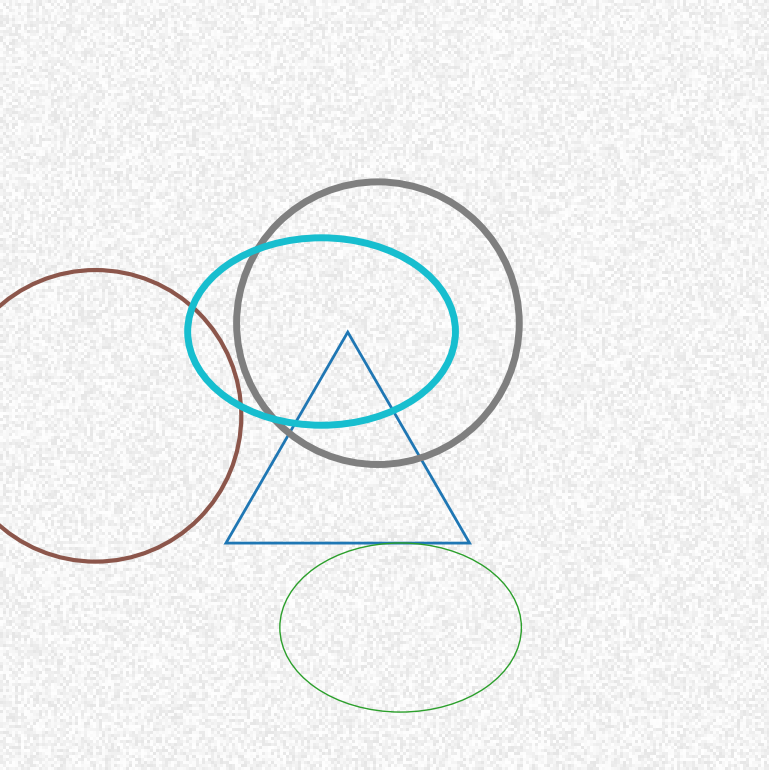[{"shape": "triangle", "thickness": 1, "radius": 0.91, "center": [0.452, 0.386]}, {"shape": "oval", "thickness": 0.5, "radius": 0.78, "center": [0.52, 0.185]}, {"shape": "circle", "thickness": 1.5, "radius": 0.95, "center": [0.124, 0.46]}, {"shape": "circle", "thickness": 2.5, "radius": 0.92, "center": [0.491, 0.58]}, {"shape": "oval", "thickness": 2.5, "radius": 0.87, "center": [0.418, 0.569]}]